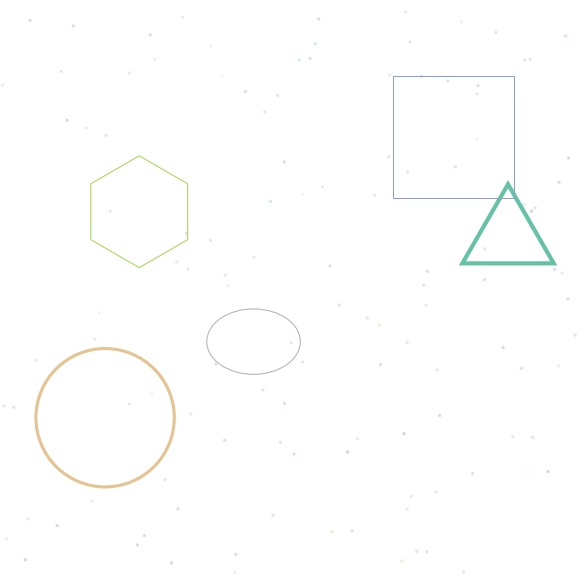[{"shape": "triangle", "thickness": 2, "radius": 0.46, "center": [0.88, 0.589]}, {"shape": "square", "thickness": 0.5, "radius": 0.53, "center": [0.786, 0.762]}, {"shape": "hexagon", "thickness": 0.5, "radius": 0.48, "center": [0.241, 0.632]}, {"shape": "circle", "thickness": 1.5, "radius": 0.6, "center": [0.182, 0.276]}, {"shape": "oval", "thickness": 0.5, "radius": 0.4, "center": [0.439, 0.408]}]